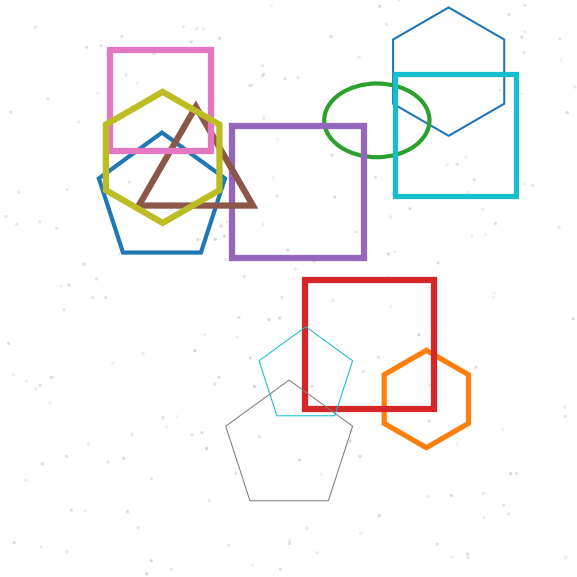[{"shape": "pentagon", "thickness": 2, "radius": 0.57, "center": [0.28, 0.655]}, {"shape": "hexagon", "thickness": 1, "radius": 0.56, "center": [0.777, 0.875]}, {"shape": "hexagon", "thickness": 2.5, "radius": 0.42, "center": [0.738, 0.308]}, {"shape": "oval", "thickness": 2, "radius": 0.46, "center": [0.653, 0.791]}, {"shape": "square", "thickness": 3, "radius": 0.56, "center": [0.639, 0.403]}, {"shape": "square", "thickness": 3, "radius": 0.57, "center": [0.516, 0.666]}, {"shape": "triangle", "thickness": 3, "radius": 0.57, "center": [0.339, 0.7]}, {"shape": "square", "thickness": 3, "radius": 0.44, "center": [0.278, 0.824]}, {"shape": "pentagon", "thickness": 0.5, "radius": 0.58, "center": [0.501, 0.225]}, {"shape": "hexagon", "thickness": 3, "radius": 0.57, "center": [0.282, 0.727]}, {"shape": "pentagon", "thickness": 0.5, "radius": 0.43, "center": [0.53, 0.348]}, {"shape": "square", "thickness": 2.5, "radius": 0.53, "center": [0.788, 0.765]}]